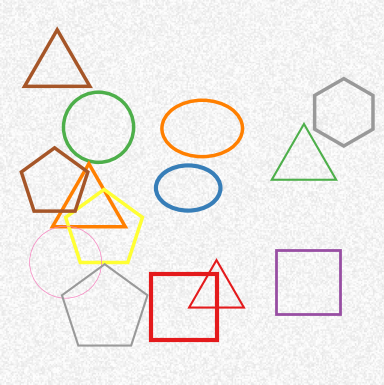[{"shape": "triangle", "thickness": 1.5, "radius": 0.41, "center": [0.562, 0.242]}, {"shape": "square", "thickness": 3, "radius": 0.43, "center": [0.478, 0.202]}, {"shape": "oval", "thickness": 3, "radius": 0.42, "center": [0.489, 0.512]}, {"shape": "triangle", "thickness": 1.5, "radius": 0.48, "center": [0.79, 0.581]}, {"shape": "circle", "thickness": 2.5, "radius": 0.46, "center": [0.256, 0.669]}, {"shape": "square", "thickness": 2, "radius": 0.42, "center": [0.8, 0.268]}, {"shape": "triangle", "thickness": 2.5, "radius": 0.55, "center": [0.231, 0.466]}, {"shape": "oval", "thickness": 2.5, "radius": 0.52, "center": [0.525, 0.666]}, {"shape": "pentagon", "thickness": 2.5, "radius": 0.52, "center": [0.27, 0.403]}, {"shape": "pentagon", "thickness": 2.5, "radius": 0.45, "center": [0.142, 0.525]}, {"shape": "triangle", "thickness": 2.5, "radius": 0.49, "center": [0.149, 0.825]}, {"shape": "circle", "thickness": 0.5, "radius": 0.47, "center": [0.17, 0.319]}, {"shape": "hexagon", "thickness": 2.5, "radius": 0.44, "center": [0.893, 0.708]}, {"shape": "pentagon", "thickness": 1.5, "radius": 0.58, "center": [0.272, 0.197]}]